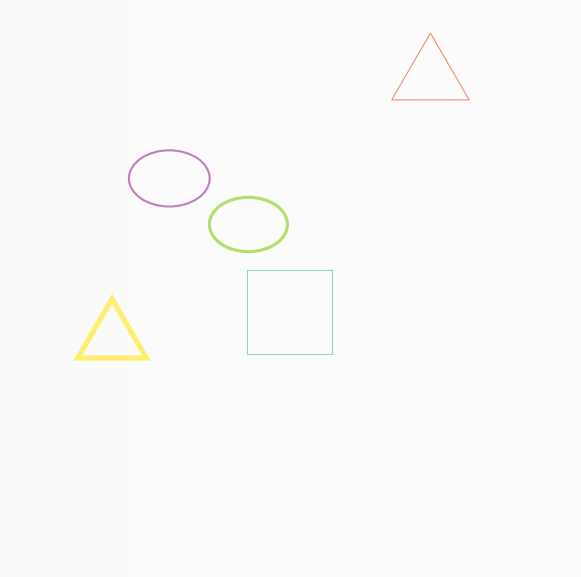[{"shape": "square", "thickness": 0.5, "radius": 0.37, "center": [0.498, 0.459]}, {"shape": "triangle", "thickness": 0.5, "radius": 0.39, "center": [0.741, 0.865]}, {"shape": "oval", "thickness": 1.5, "radius": 0.34, "center": [0.427, 0.61]}, {"shape": "oval", "thickness": 1, "radius": 0.35, "center": [0.291, 0.69]}, {"shape": "triangle", "thickness": 2.5, "radius": 0.34, "center": [0.193, 0.413]}]